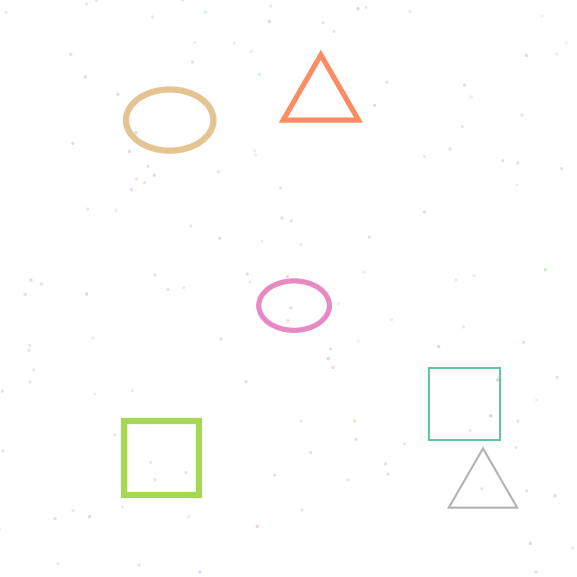[{"shape": "square", "thickness": 1, "radius": 0.31, "center": [0.804, 0.3]}, {"shape": "triangle", "thickness": 2.5, "radius": 0.38, "center": [0.556, 0.829]}, {"shape": "oval", "thickness": 2.5, "radius": 0.31, "center": [0.509, 0.47]}, {"shape": "square", "thickness": 3, "radius": 0.32, "center": [0.28, 0.206]}, {"shape": "oval", "thickness": 3, "radius": 0.38, "center": [0.294, 0.791]}, {"shape": "triangle", "thickness": 1, "radius": 0.34, "center": [0.836, 0.154]}]